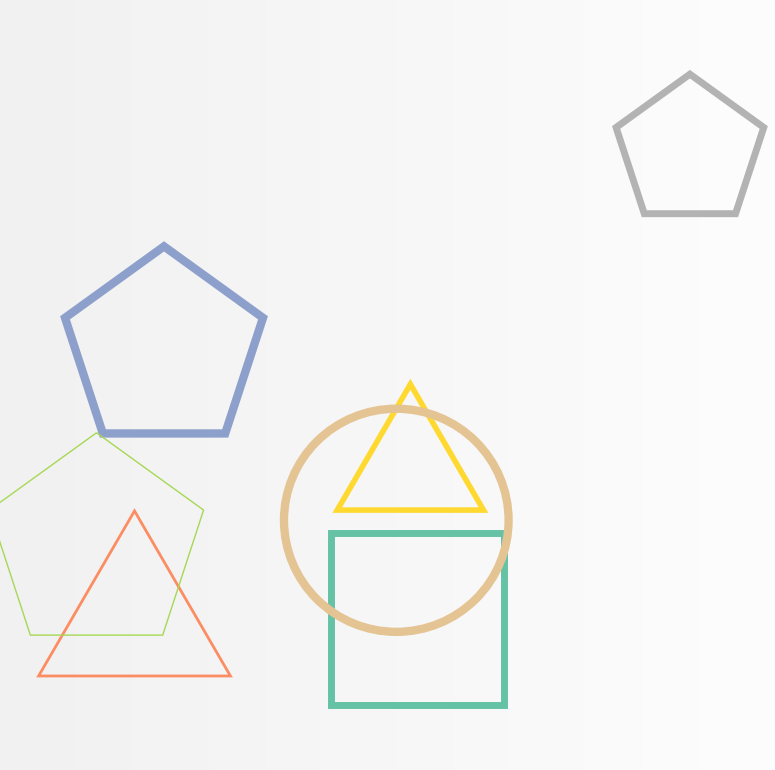[{"shape": "square", "thickness": 2.5, "radius": 0.56, "center": [0.538, 0.196]}, {"shape": "triangle", "thickness": 1, "radius": 0.71, "center": [0.174, 0.194]}, {"shape": "pentagon", "thickness": 3, "radius": 0.67, "center": [0.212, 0.546]}, {"shape": "pentagon", "thickness": 0.5, "radius": 0.73, "center": [0.125, 0.293]}, {"shape": "triangle", "thickness": 2, "radius": 0.54, "center": [0.53, 0.392]}, {"shape": "circle", "thickness": 3, "radius": 0.72, "center": [0.511, 0.324]}, {"shape": "pentagon", "thickness": 2.5, "radius": 0.5, "center": [0.89, 0.804]}]